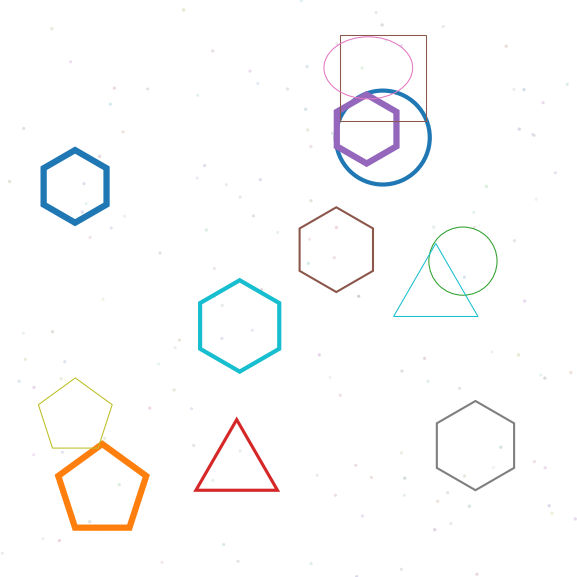[{"shape": "circle", "thickness": 2, "radius": 0.41, "center": [0.663, 0.761]}, {"shape": "hexagon", "thickness": 3, "radius": 0.31, "center": [0.13, 0.676]}, {"shape": "pentagon", "thickness": 3, "radius": 0.4, "center": [0.177, 0.15]}, {"shape": "circle", "thickness": 0.5, "radius": 0.3, "center": [0.802, 0.547]}, {"shape": "triangle", "thickness": 1.5, "radius": 0.41, "center": [0.41, 0.191]}, {"shape": "hexagon", "thickness": 3, "radius": 0.3, "center": [0.635, 0.776]}, {"shape": "square", "thickness": 0.5, "radius": 0.37, "center": [0.664, 0.864]}, {"shape": "hexagon", "thickness": 1, "radius": 0.37, "center": [0.582, 0.567]}, {"shape": "oval", "thickness": 0.5, "radius": 0.38, "center": [0.638, 0.882]}, {"shape": "hexagon", "thickness": 1, "radius": 0.39, "center": [0.823, 0.228]}, {"shape": "pentagon", "thickness": 0.5, "radius": 0.34, "center": [0.13, 0.278]}, {"shape": "triangle", "thickness": 0.5, "radius": 0.42, "center": [0.755, 0.493]}, {"shape": "hexagon", "thickness": 2, "radius": 0.4, "center": [0.415, 0.435]}]